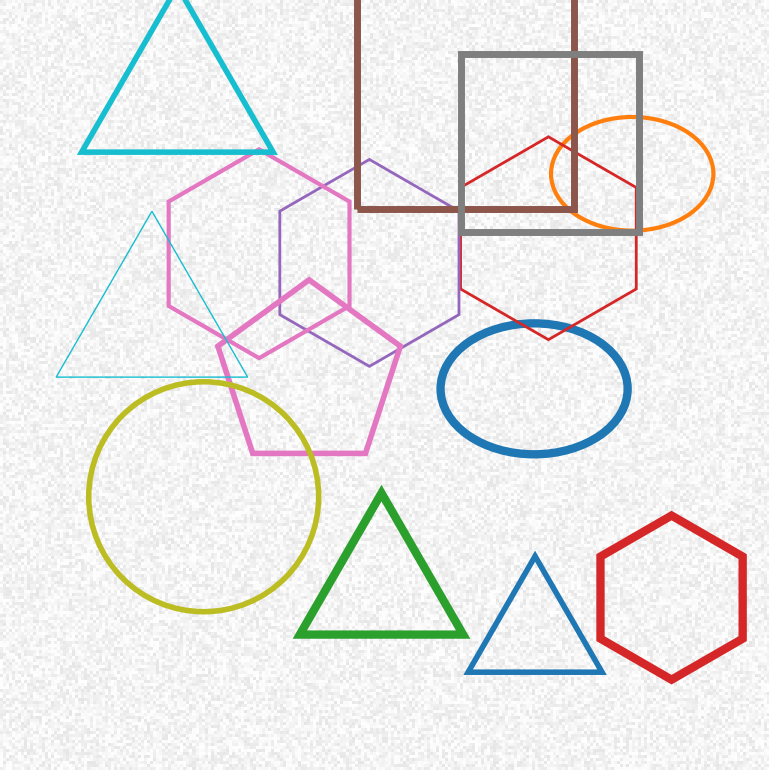[{"shape": "oval", "thickness": 3, "radius": 0.61, "center": [0.694, 0.495]}, {"shape": "triangle", "thickness": 2, "radius": 0.5, "center": [0.695, 0.177]}, {"shape": "oval", "thickness": 1.5, "radius": 0.53, "center": [0.821, 0.774]}, {"shape": "triangle", "thickness": 3, "radius": 0.61, "center": [0.495, 0.237]}, {"shape": "hexagon", "thickness": 3, "radius": 0.53, "center": [0.872, 0.224]}, {"shape": "hexagon", "thickness": 1, "radius": 0.66, "center": [0.712, 0.691]}, {"shape": "hexagon", "thickness": 1, "radius": 0.67, "center": [0.48, 0.659]}, {"shape": "square", "thickness": 2.5, "radius": 0.71, "center": [0.605, 0.87]}, {"shape": "hexagon", "thickness": 1.5, "radius": 0.68, "center": [0.336, 0.67]}, {"shape": "pentagon", "thickness": 2, "radius": 0.62, "center": [0.401, 0.512]}, {"shape": "square", "thickness": 2.5, "radius": 0.58, "center": [0.714, 0.814]}, {"shape": "circle", "thickness": 2, "radius": 0.75, "center": [0.265, 0.355]}, {"shape": "triangle", "thickness": 0.5, "radius": 0.72, "center": [0.197, 0.582]}, {"shape": "triangle", "thickness": 2, "radius": 0.72, "center": [0.23, 0.874]}]